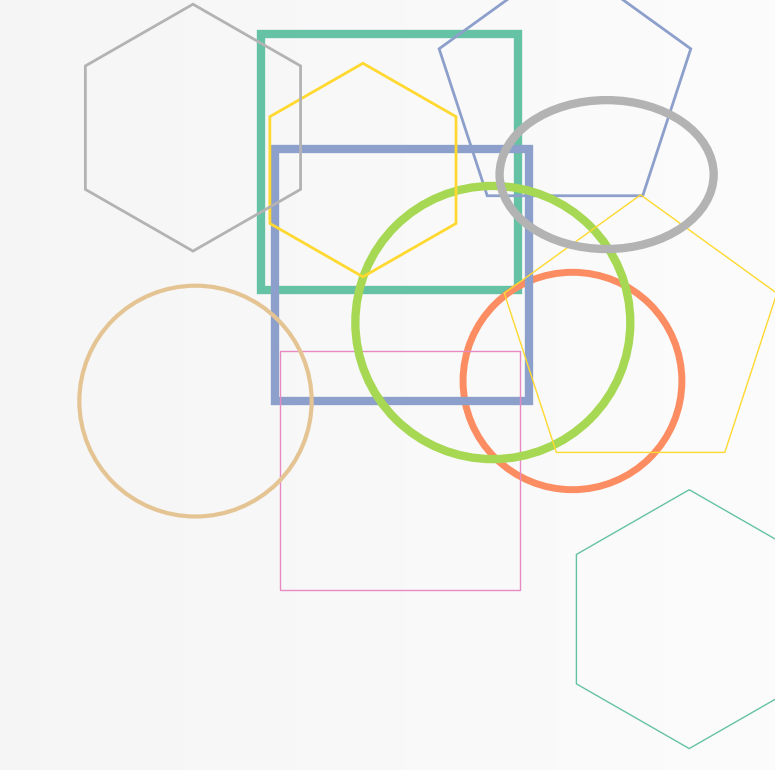[{"shape": "hexagon", "thickness": 0.5, "radius": 0.84, "center": [0.889, 0.196]}, {"shape": "square", "thickness": 3, "radius": 0.83, "center": [0.503, 0.79]}, {"shape": "circle", "thickness": 2.5, "radius": 0.71, "center": [0.739, 0.505]}, {"shape": "square", "thickness": 3, "radius": 0.82, "center": [0.519, 0.642]}, {"shape": "pentagon", "thickness": 1, "radius": 0.85, "center": [0.729, 0.884]}, {"shape": "square", "thickness": 0.5, "radius": 0.78, "center": [0.516, 0.388]}, {"shape": "circle", "thickness": 3, "radius": 0.89, "center": [0.636, 0.581]}, {"shape": "pentagon", "thickness": 0.5, "radius": 0.92, "center": [0.827, 0.562]}, {"shape": "hexagon", "thickness": 1, "radius": 0.69, "center": [0.468, 0.779]}, {"shape": "circle", "thickness": 1.5, "radius": 0.75, "center": [0.252, 0.479]}, {"shape": "oval", "thickness": 3, "radius": 0.69, "center": [0.783, 0.773]}, {"shape": "hexagon", "thickness": 1, "radius": 0.8, "center": [0.249, 0.834]}]